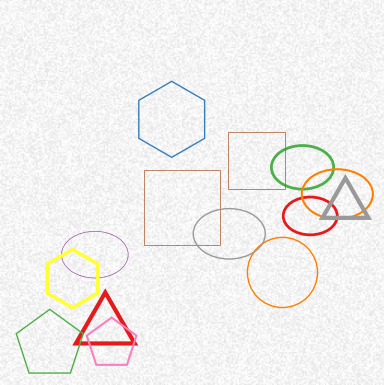[{"shape": "triangle", "thickness": 3, "radius": 0.44, "center": [0.273, 0.152]}, {"shape": "oval", "thickness": 2, "radius": 0.35, "center": [0.806, 0.439]}, {"shape": "hexagon", "thickness": 1, "radius": 0.49, "center": [0.446, 0.69]}, {"shape": "oval", "thickness": 2, "radius": 0.4, "center": [0.786, 0.565]}, {"shape": "pentagon", "thickness": 1, "radius": 0.46, "center": [0.129, 0.105]}, {"shape": "oval", "thickness": 0.5, "radius": 0.43, "center": [0.246, 0.339]}, {"shape": "circle", "thickness": 1, "radius": 0.46, "center": [0.734, 0.292]}, {"shape": "oval", "thickness": 1.5, "radius": 0.46, "center": [0.876, 0.496]}, {"shape": "hexagon", "thickness": 2.5, "radius": 0.38, "center": [0.188, 0.276]}, {"shape": "square", "thickness": 0.5, "radius": 0.49, "center": [0.473, 0.46]}, {"shape": "square", "thickness": 0.5, "radius": 0.37, "center": [0.665, 0.582]}, {"shape": "pentagon", "thickness": 1.5, "radius": 0.34, "center": [0.29, 0.107]}, {"shape": "triangle", "thickness": 3, "radius": 0.34, "center": [0.897, 0.469]}, {"shape": "oval", "thickness": 1, "radius": 0.47, "center": [0.595, 0.393]}]